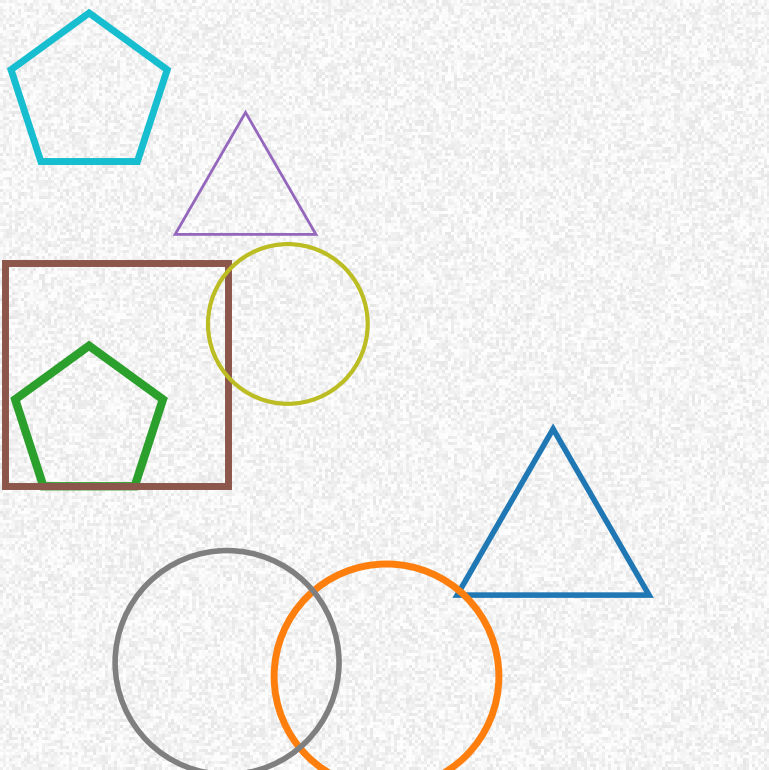[{"shape": "triangle", "thickness": 2, "radius": 0.72, "center": [0.718, 0.299]}, {"shape": "circle", "thickness": 2.5, "radius": 0.73, "center": [0.502, 0.122]}, {"shape": "pentagon", "thickness": 3, "radius": 0.5, "center": [0.116, 0.45]}, {"shape": "triangle", "thickness": 1, "radius": 0.53, "center": [0.319, 0.748]}, {"shape": "square", "thickness": 2.5, "radius": 0.72, "center": [0.151, 0.514]}, {"shape": "circle", "thickness": 2, "radius": 0.73, "center": [0.295, 0.14]}, {"shape": "circle", "thickness": 1.5, "radius": 0.52, "center": [0.374, 0.579]}, {"shape": "pentagon", "thickness": 2.5, "radius": 0.53, "center": [0.116, 0.877]}]